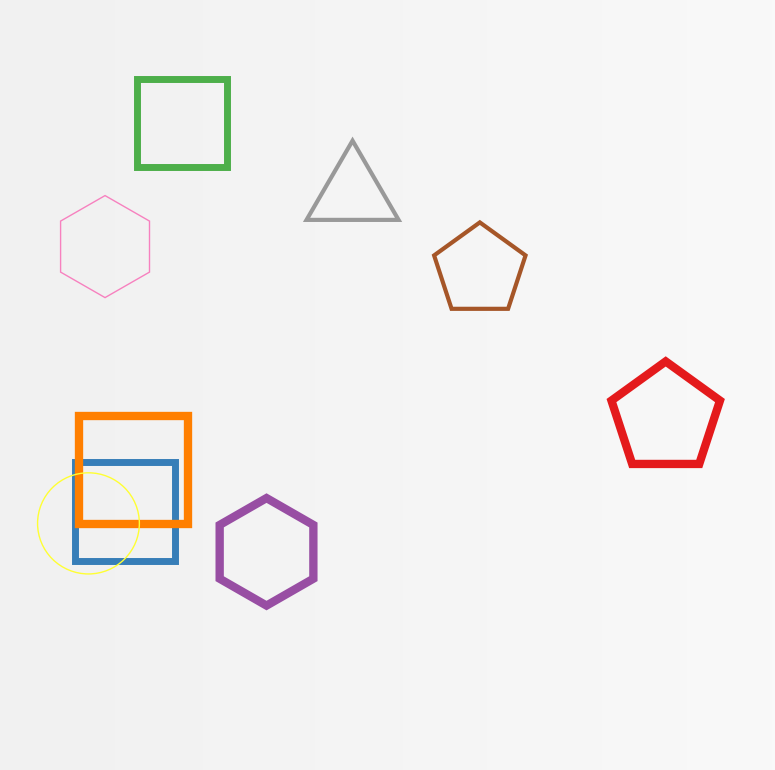[{"shape": "pentagon", "thickness": 3, "radius": 0.37, "center": [0.859, 0.457]}, {"shape": "square", "thickness": 2.5, "radius": 0.32, "center": [0.161, 0.335]}, {"shape": "square", "thickness": 2.5, "radius": 0.29, "center": [0.235, 0.84]}, {"shape": "hexagon", "thickness": 3, "radius": 0.35, "center": [0.344, 0.283]}, {"shape": "square", "thickness": 3, "radius": 0.35, "center": [0.173, 0.389]}, {"shape": "circle", "thickness": 0.5, "radius": 0.33, "center": [0.114, 0.32]}, {"shape": "pentagon", "thickness": 1.5, "radius": 0.31, "center": [0.619, 0.649]}, {"shape": "hexagon", "thickness": 0.5, "radius": 0.33, "center": [0.136, 0.68]}, {"shape": "triangle", "thickness": 1.5, "radius": 0.34, "center": [0.455, 0.749]}]